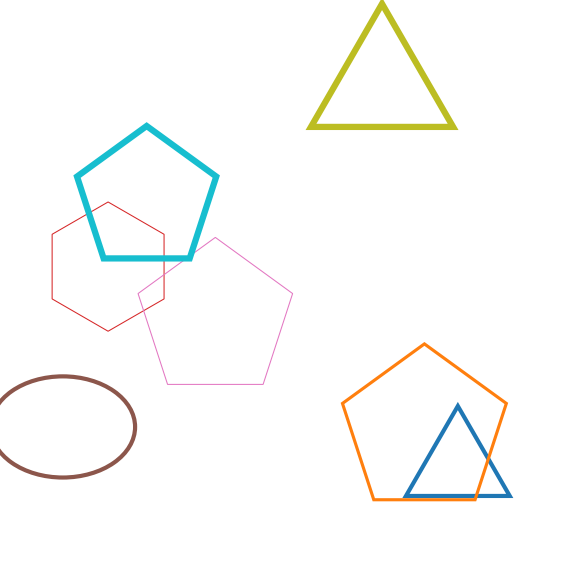[{"shape": "triangle", "thickness": 2, "radius": 0.52, "center": [0.793, 0.192]}, {"shape": "pentagon", "thickness": 1.5, "radius": 0.75, "center": [0.735, 0.254]}, {"shape": "hexagon", "thickness": 0.5, "radius": 0.56, "center": [0.187, 0.537]}, {"shape": "oval", "thickness": 2, "radius": 0.63, "center": [0.109, 0.26]}, {"shape": "pentagon", "thickness": 0.5, "radius": 0.7, "center": [0.373, 0.447]}, {"shape": "triangle", "thickness": 3, "radius": 0.71, "center": [0.662, 0.85]}, {"shape": "pentagon", "thickness": 3, "radius": 0.63, "center": [0.254, 0.654]}]